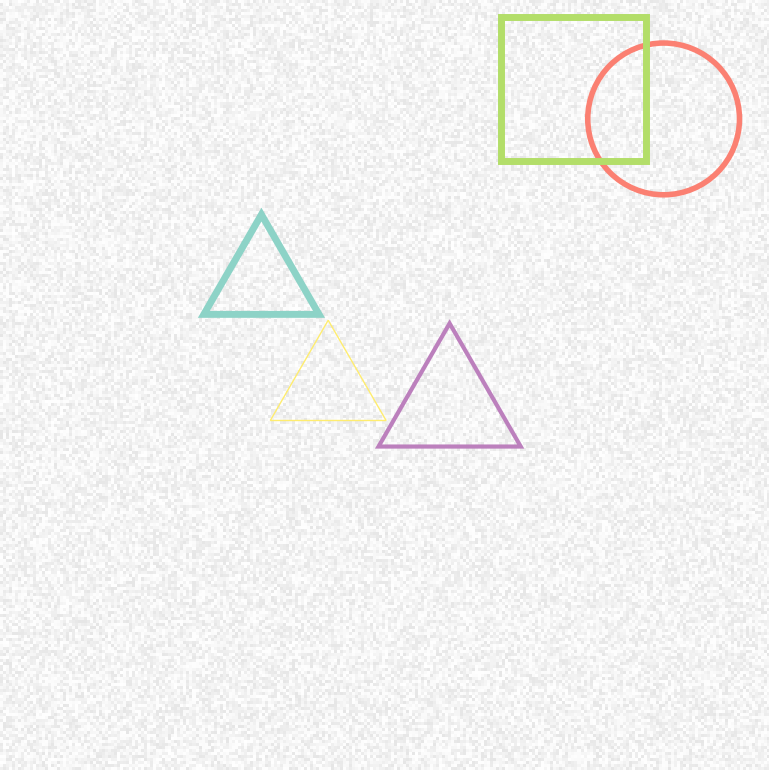[{"shape": "triangle", "thickness": 2.5, "radius": 0.43, "center": [0.34, 0.635]}, {"shape": "circle", "thickness": 2, "radius": 0.49, "center": [0.862, 0.846]}, {"shape": "square", "thickness": 2.5, "radius": 0.47, "center": [0.745, 0.884]}, {"shape": "triangle", "thickness": 1.5, "radius": 0.53, "center": [0.584, 0.473]}, {"shape": "triangle", "thickness": 0.5, "radius": 0.43, "center": [0.426, 0.497]}]